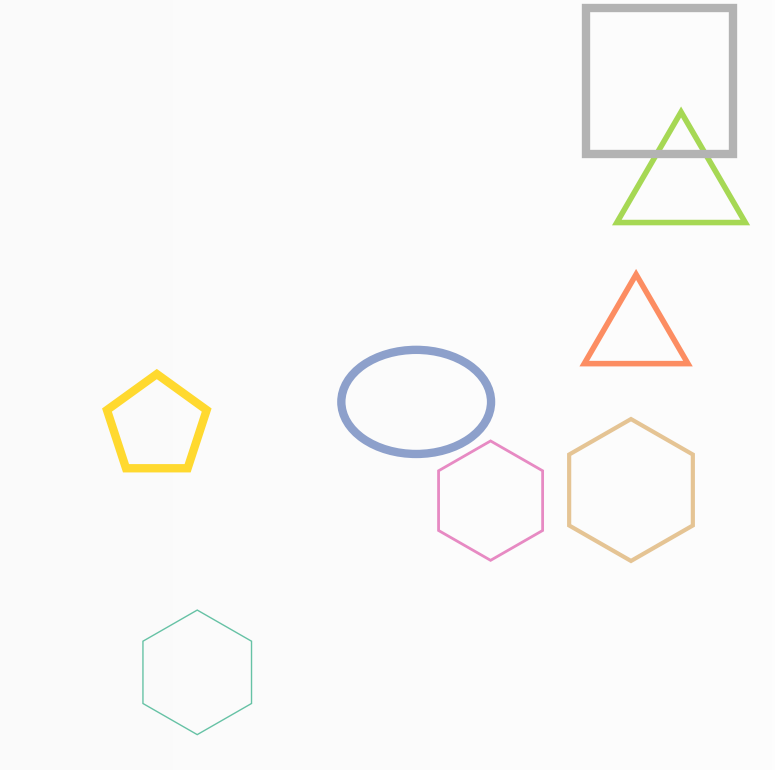[{"shape": "hexagon", "thickness": 0.5, "radius": 0.4, "center": [0.254, 0.127]}, {"shape": "triangle", "thickness": 2, "radius": 0.39, "center": [0.821, 0.566]}, {"shape": "oval", "thickness": 3, "radius": 0.48, "center": [0.537, 0.478]}, {"shape": "hexagon", "thickness": 1, "radius": 0.39, "center": [0.633, 0.35]}, {"shape": "triangle", "thickness": 2, "radius": 0.48, "center": [0.879, 0.759]}, {"shape": "pentagon", "thickness": 3, "radius": 0.34, "center": [0.202, 0.447]}, {"shape": "hexagon", "thickness": 1.5, "radius": 0.46, "center": [0.814, 0.364]}, {"shape": "square", "thickness": 3, "radius": 0.47, "center": [0.851, 0.895]}]